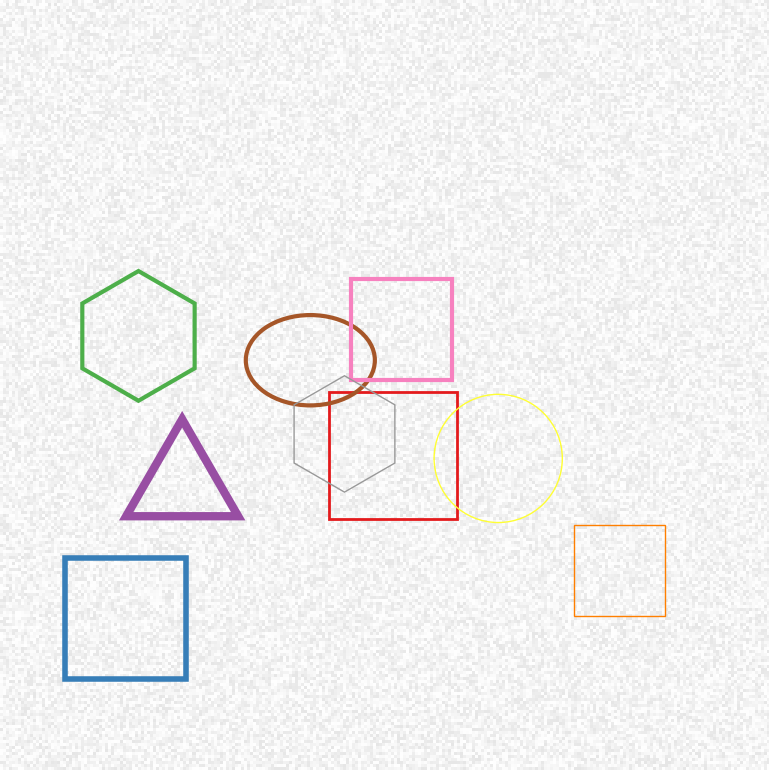[{"shape": "square", "thickness": 1, "radius": 0.41, "center": [0.51, 0.408]}, {"shape": "square", "thickness": 2, "radius": 0.39, "center": [0.163, 0.197]}, {"shape": "hexagon", "thickness": 1.5, "radius": 0.42, "center": [0.18, 0.564]}, {"shape": "triangle", "thickness": 3, "radius": 0.42, "center": [0.237, 0.372]}, {"shape": "square", "thickness": 0.5, "radius": 0.3, "center": [0.804, 0.259]}, {"shape": "circle", "thickness": 0.5, "radius": 0.42, "center": [0.647, 0.405]}, {"shape": "oval", "thickness": 1.5, "radius": 0.42, "center": [0.403, 0.532]}, {"shape": "square", "thickness": 1.5, "radius": 0.33, "center": [0.522, 0.572]}, {"shape": "hexagon", "thickness": 0.5, "radius": 0.38, "center": [0.447, 0.436]}]